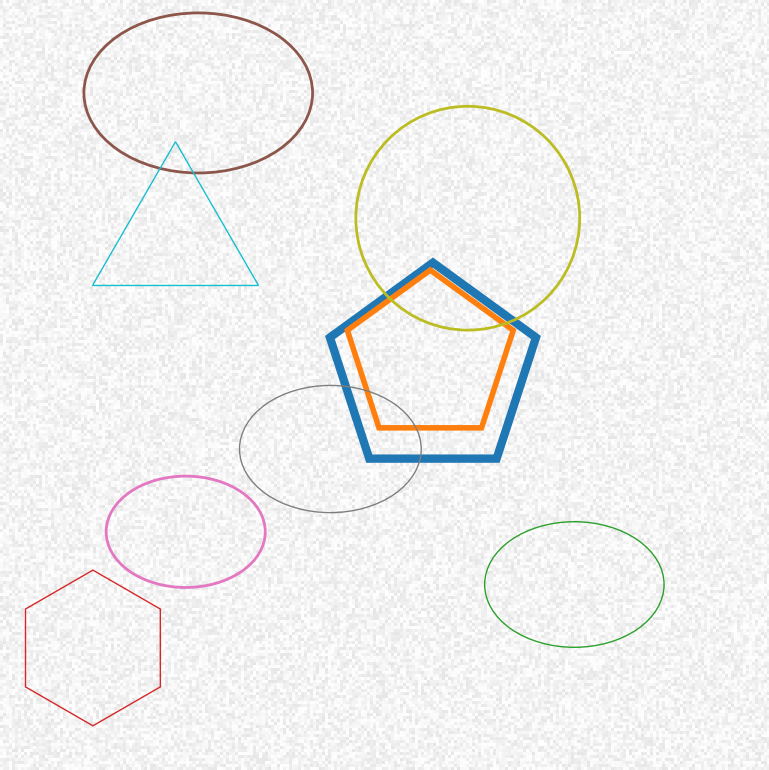[{"shape": "pentagon", "thickness": 3, "radius": 0.7, "center": [0.562, 0.518]}, {"shape": "pentagon", "thickness": 2, "radius": 0.57, "center": [0.559, 0.536]}, {"shape": "oval", "thickness": 0.5, "radius": 0.58, "center": [0.746, 0.241]}, {"shape": "hexagon", "thickness": 0.5, "radius": 0.51, "center": [0.121, 0.158]}, {"shape": "oval", "thickness": 1, "radius": 0.74, "center": [0.257, 0.879]}, {"shape": "oval", "thickness": 1, "radius": 0.52, "center": [0.241, 0.309]}, {"shape": "oval", "thickness": 0.5, "radius": 0.59, "center": [0.429, 0.417]}, {"shape": "circle", "thickness": 1, "radius": 0.73, "center": [0.607, 0.717]}, {"shape": "triangle", "thickness": 0.5, "radius": 0.62, "center": [0.228, 0.691]}]